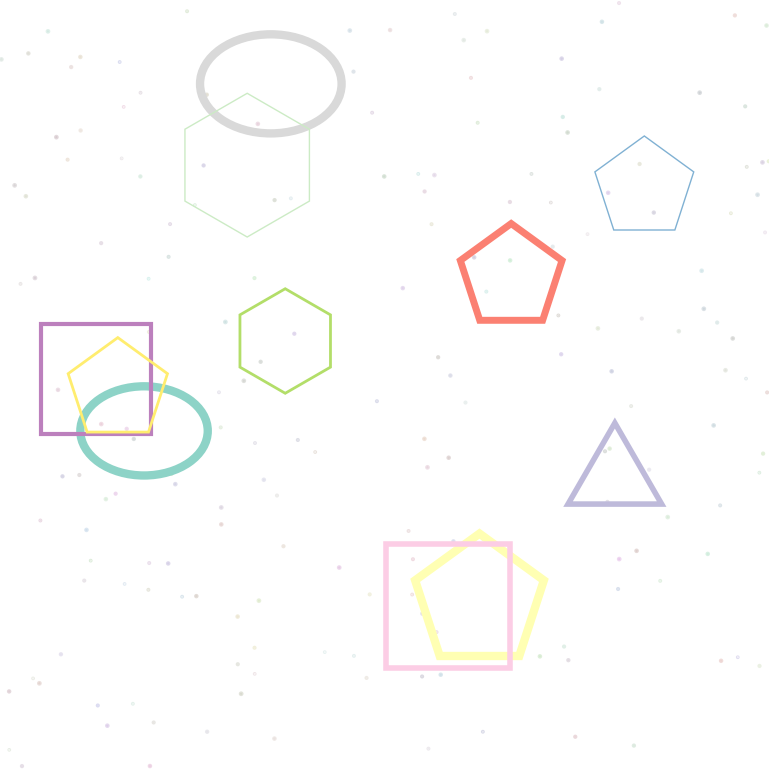[{"shape": "oval", "thickness": 3, "radius": 0.41, "center": [0.187, 0.44]}, {"shape": "pentagon", "thickness": 3, "radius": 0.44, "center": [0.623, 0.219]}, {"shape": "triangle", "thickness": 2, "radius": 0.35, "center": [0.799, 0.38]}, {"shape": "pentagon", "thickness": 2.5, "radius": 0.35, "center": [0.664, 0.64]}, {"shape": "pentagon", "thickness": 0.5, "radius": 0.34, "center": [0.837, 0.756]}, {"shape": "hexagon", "thickness": 1, "radius": 0.34, "center": [0.37, 0.557]}, {"shape": "square", "thickness": 2, "radius": 0.4, "center": [0.582, 0.213]}, {"shape": "oval", "thickness": 3, "radius": 0.46, "center": [0.352, 0.891]}, {"shape": "square", "thickness": 1.5, "radius": 0.36, "center": [0.125, 0.508]}, {"shape": "hexagon", "thickness": 0.5, "radius": 0.47, "center": [0.321, 0.786]}, {"shape": "pentagon", "thickness": 1, "radius": 0.34, "center": [0.153, 0.494]}]